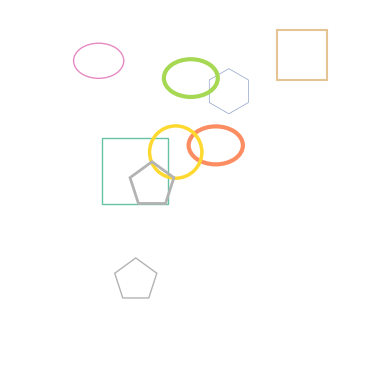[{"shape": "square", "thickness": 1, "radius": 0.43, "center": [0.351, 0.556]}, {"shape": "oval", "thickness": 3, "radius": 0.35, "center": [0.56, 0.622]}, {"shape": "hexagon", "thickness": 0.5, "radius": 0.29, "center": [0.594, 0.763]}, {"shape": "oval", "thickness": 1, "radius": 0.33, "center": [0.256, 0.842]}, {"shape": "oval", "thickness": 3, "radius": 0.35, "center": [0.496, 0.797]}, {"shape": "circle", "thickness": 2.5, "radius": 0.34, "center": [0.456, 0.605]}, {"shape": "square", "thickness": 1.5, "radius": 0.33, "center": [0.785, 0.858]}, {"shape": "pentagon", "thickness": 2, "radius": 0.3, "center": [0.395, 0.52]}, {"shape": "pentagon", "thickness": 1, "radius": 0.29, "center": [0.353, 0.273]}]